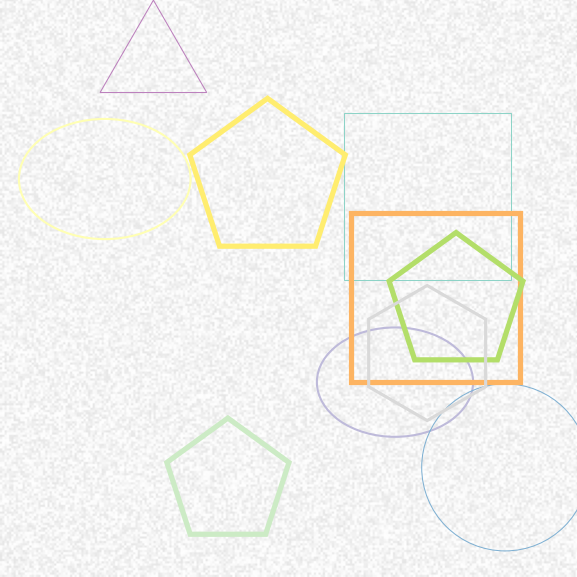[{"shape": "square", "thickness": 0.5, "radius": 0.72, "center": [0.741, 0.658]}, {"shape": "oval", "thickness": 1, "radius": 0.74, "center": [0.181, 0.689]}, {"shape": "oval", "thickness": 1, "radius": 0.68, "center": [0.684, 0.337]}, {"shape": "circle", "thickness": 0.5, "radius": 0.72, "center": [0.875, 0.19]}, {"shape": "square", "thickness": 2.5, "radius": 0.73, "center": [0.754, 0.484]}, {"shape": "pentagon", "thickness": 2.5, "radius": 0.61, "center": [0.79, 0.475]}, {"shape": "hexagon", "thickness": 1.5, "radius": 0.58, "center": [0.74, 0.388]}, {"shape": "triangle", "thickness": 0.5, "radius": 0.53, "center": [0.266, 0.892]}, {"shape": "pentagon", "thickness": 2.5, "radius": 0.56, "center": [0.395, 0.164]}, {"shape": "pentagon", "thickness": 2.5, "radius": 0.71, "center": [0.463, 0.687]}]